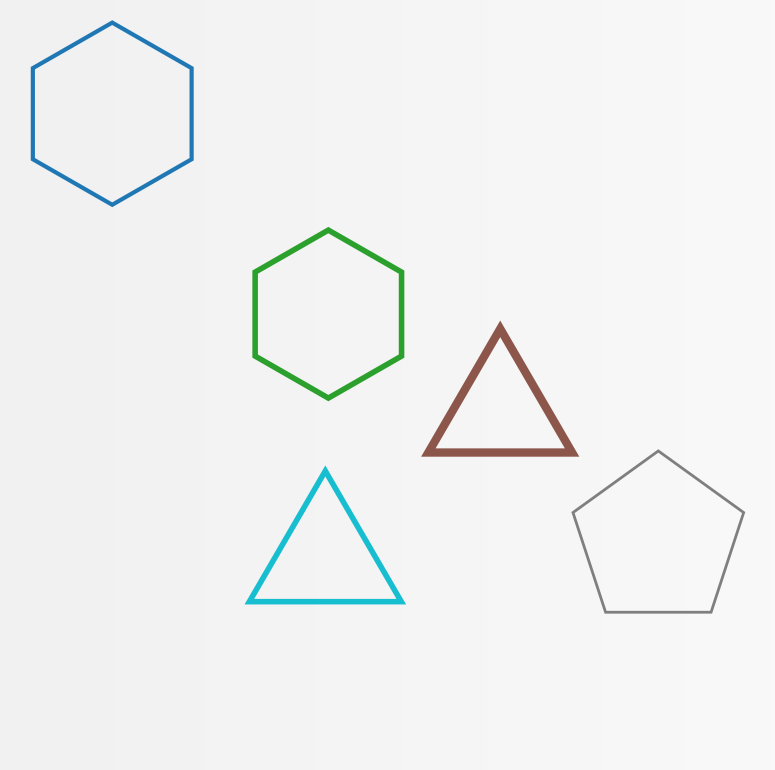[{"shape": "hexagon", "thickness": 1.5, "radius": 0.59, "center": [0.145, 0.852]}, {"shape": "hexagon", "thickness": 2, "radius": 0.55, "center": [0.424, 0.592]}, {"shape": "triangle", "thickness": 3, "radius": 0.54, "center": [0.645, 0.466]}, {"shape": "pentagon", "thickness": 1, "radius": 0.58, "center": [0.849, 0.299]}, {"shape": "triangle", "thickness": 2, "radius": 0.57, "center": [0.42, 0.275]}]